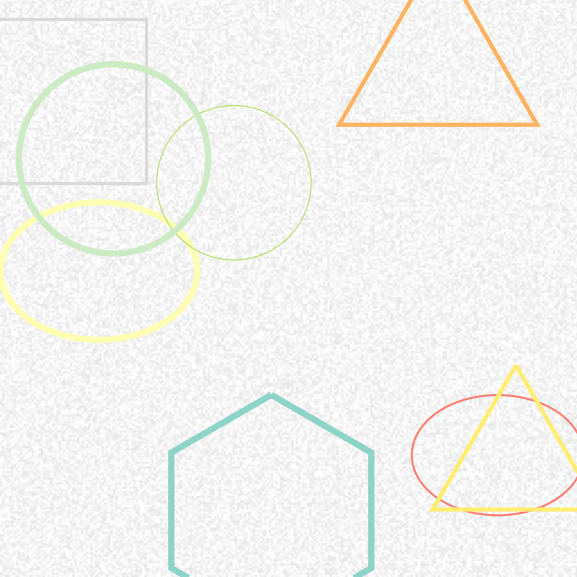[{"shape": "hexagon", "thickness": 3, "radius": 1.0, "center": [0.47, 0.115]}, {"shape": "oval", "thickness": 3, "radius": 0.85, "center": [0.171, 0.53]}, {"shape": "oval", "thickness": 1, "radius": 0.74, "center": [0.862, 0.211]}, {"shape": "triangle", "thickness": 2, "radius": 0.99, "center": [0.759, 0.882]}, {"shape": "circle", "thickness": 0.5, "radius": 0.67, "center": [0.405, 0.683]}, {"shape": "square", "thickness": 1.5, "radius": 0.71, "center": [0.112, 0.824]}, {"shape": "circle", "thickness": 3, "radius": 0.82, "center": [0.197, 0.724]}, {"shape": "triangle", "thickness": 2, "radius": 0.83, "center": [0.893, 0.2]}]